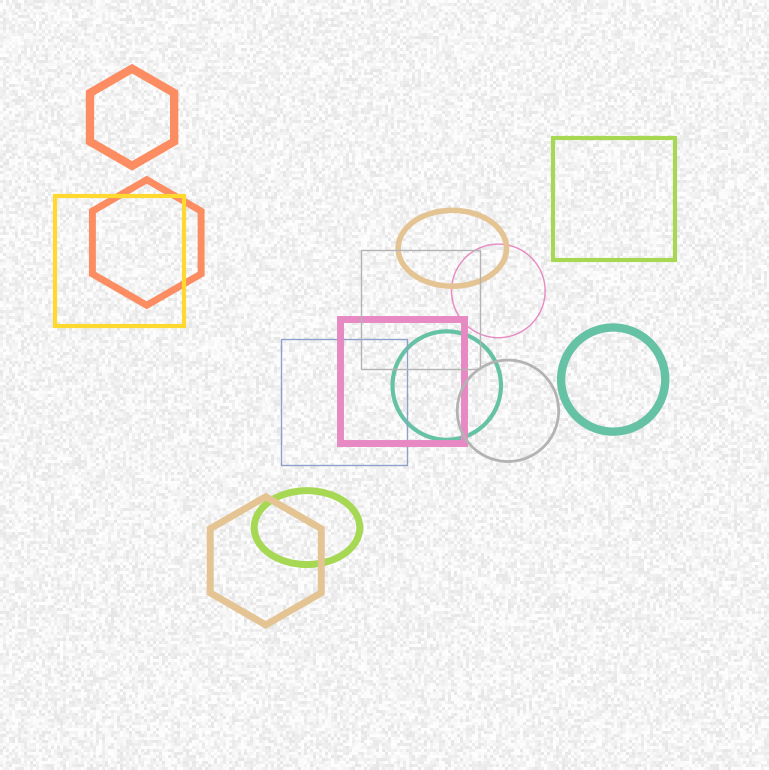[{"shape": "circle", "thickness": 3, "radius": 0.34, "center": [0.796, 0.507]}, {"shape": "circle", "thickness": 1.5, "radius": 0.35, "center": [0.58, 0.499]}, {"shape": "hexagon", "thickness": 2.5, "radius": 0.41, "center": [0.191, 0.685]}, {"shape": "hexagon", "thickness": 3, "radius": 0.32, "center": [0.172, 0.848]}, {"shape": "square", "thickness": 0.5, "radius": 0.41, "center": [0.447, 0.478]}, {"shape": "square", "thickness": 2.5, "radius": 0.4, "center": [0.522, 0.505]}, {"shape": "circle", "thickness": 0.5, "radius": 0.3, "center": [0.647, 0.622]}, {"shape": "oval", "thickness": 2.5, "radius": 0.34, "center": [0.399, 0.315]}, {"shape": "square", "thickness": 1.5, "radius": 0.4, "center": [0.798, 0.741]}, {"shape": "square", "thickness": 1.5, "radius": 0.42, "center": [0.155, 0.661]}, {"shape": "hexagon", "thickness": 2.5, "radius": 0.42, "center": [0.345, 0.272]}, {"shape": "oval", "thickness": 2, "radius": 0.35, "center": [0.587, 0.678]}, {"shape": "square", "thickness": 0.5, "radius": 0.39, "center": [0.546, 0.598]}, {"shape": "circle", "thickness": 1, "radius": 0.33, "center": [0.66, 0.467]}]